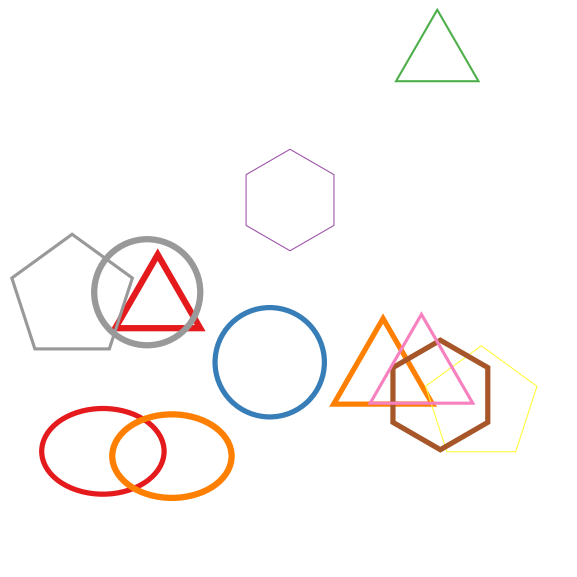[{"shape": "oval", "thickness": 2.5, "radius": 0.53, "center": [0.178, 0.218]}, {"shape": "triangle", "thickness": 3, "radius": 0.42, "center": [0.273, 0.473]}, {"shape": "circle", "thickness": 2.5, "radius": 0.47, "center": [0.467, 0.372]}, {"shape": "triangle", "thickness": 1, "radius": 0.41, "center": [0.757, 0.9]}, {"shape": "hexagon", "thickness": 0.5, "radius": 0.44, "center": [0.502, 0.653]}, {"shape": "triangle", "thickness": 2.5, "radius": 0.49, "center": [0.663, 0.349]}, {"shape": "oval", "thickness": 3, "radius": 0.52, "center": [0.298, 0.209]}, {"shape": "pentagon", "thickness": 0.5, "radius": 0.51, "center": [0.833, 0.299]}, {"shape": "hexagon", "thickness": 2.5, "radius": 0.47, "center": [0.763, 0.315]}, {"shape": "triangle", "thickness": 1.5, "radius": 0.51, "center": [0.73, 0.352]}, {"shape": "circle", "thickness": 3, "radius": 0.46, "center": [0.255, 0.493]}, {"shape": "pentagon", "thickness": 1.5, "radius": 0.55, "center": [0.125, 0.484]}]